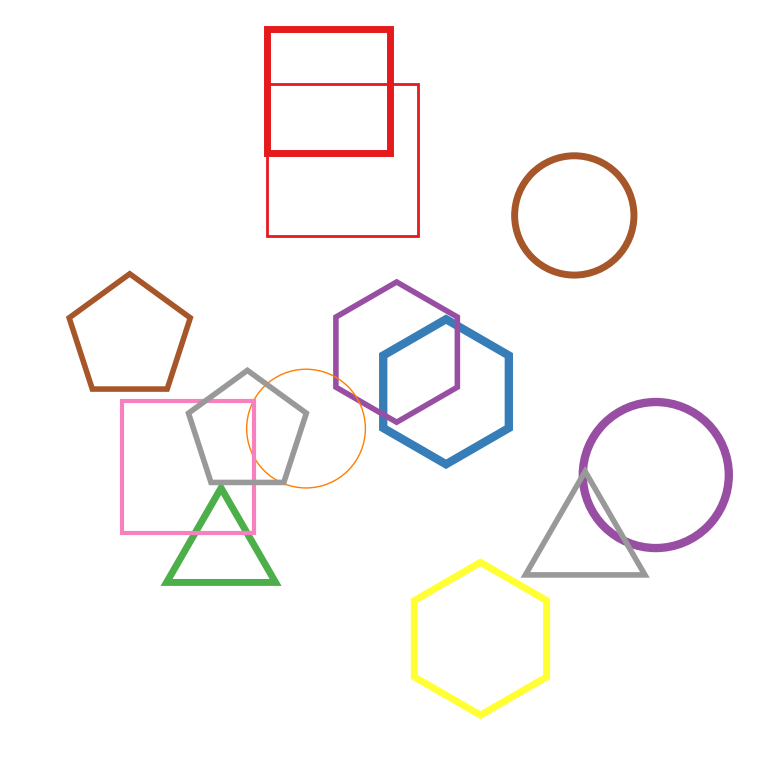[{"shape": "square", "thickness": 1, "radius": 0.49, "center": [0.445, 0.792]}, {"shape": "square", "thickness": 2.5, "radius": 0.4, "center": [0.427, 0.882]}, {"shape": "hexagon", "thickness": 3, "radius": 0.47, "center": [0.579, 0.491]}, {"shape": "triangle", "thickness": 2.5, "radius": 0.41, "center": [0.287, 0.284]}, {"shape": "circle", "thickness": 3, "radius": 0.47, "center": [0.852, 0.383]}, {"shape": "hexagon", "thickness": 2, "radius": 0.46, "center": [0.515, 0.543]}, {"shape": "circle", "thickness": 0.5, "radius": 0.39, "center": [0.397, 0.443]}, {"shape": "hexagon", "thickness": 2.5, "radius": 0.5, "center": [0.624, 0.17]}, {"shape": "pentagon", "thickness": 2, "radius": 0.41, "center": [0.168, 0.562]}, {"shape": "circle", "thickness": 2.5, "radius": 0.39, "center": [0.746, 0.72]}, {"shape": "square", "thickness": 1.5, "radius": 0.43, "center": [0.245, 0.393]}, {"shape": "triangle", "thickness": 2, "radius": 0.45, "center": [0.76, 0.298]}, {"shape": "pentagon", "thickness": 2, "radius": 0.4, "center": [0.321, 0.439]}]